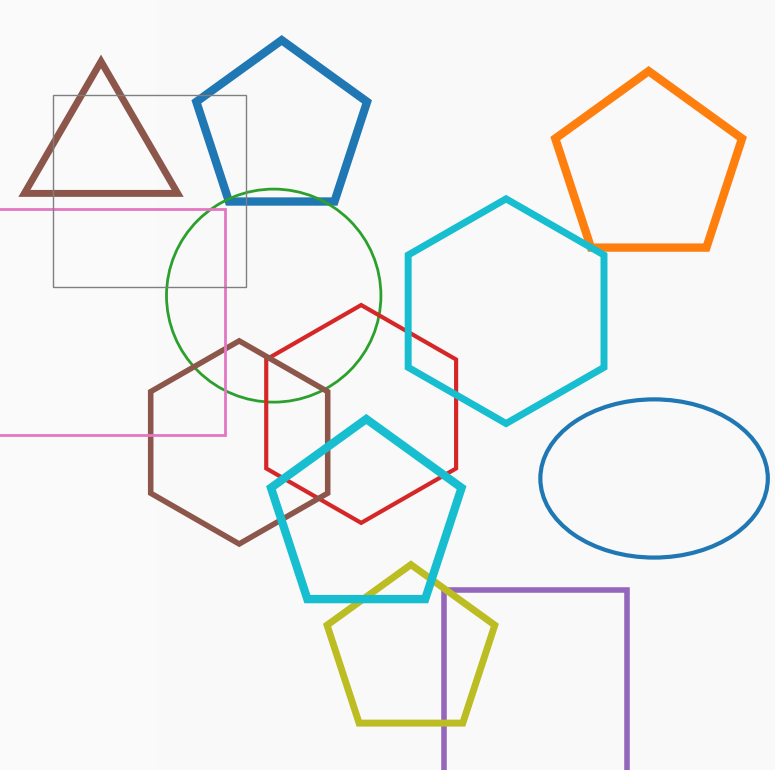[{"shape": "pentagon", "thickness": 3, "radius": 0.58, "center": [0.363, 0.832]}, {"shape": "oval", "thickness": 1.5, "radius": 0.73, "center": [0.844, 0.379]}, {"shape": "pentagon", "thickness": 3, "radius": 0.63, "center": [0.837, 0.781]}, {"shape": "circle", "thickness": 1, "radius": 0.69, "center": [0.353, 0.616]}, {"shape": "hexagon", "thickness": 1.5, "radius": 0.71, "center": [0.466, 0.462]}, {"shape": "square", "thickness": 2, "radius": 0.59, "center": [0.691, 0.115]}, {"shape": "hexagon", "thickness": 2, "radius": 0.66, "center": [0.309, 0.425]}, {"shape": "triangle", "thickness": 2.5, "radius": 0.57, "center": [0.13, 0.806]}, {"shape": "square", "thickness": 1, "radius": 0.73, "center": [0.144, 0.582]}, {"shape": "square", "thickness": 0.5, "radius": 0.62, "center": [0.192, 0.752]}, {"shape": "pentagon", "thickness": 2.5, "radius": 0.57, "center": [0.53, 0.153]}, {"shape": "pentagon", "thickness": 3, "radius": 0.65, "center": [0.473, 0.327]}, {"shape": "hexagon", "thickness": 2.5, "radius": 0.73, "center": [0.653, 0.596]}]